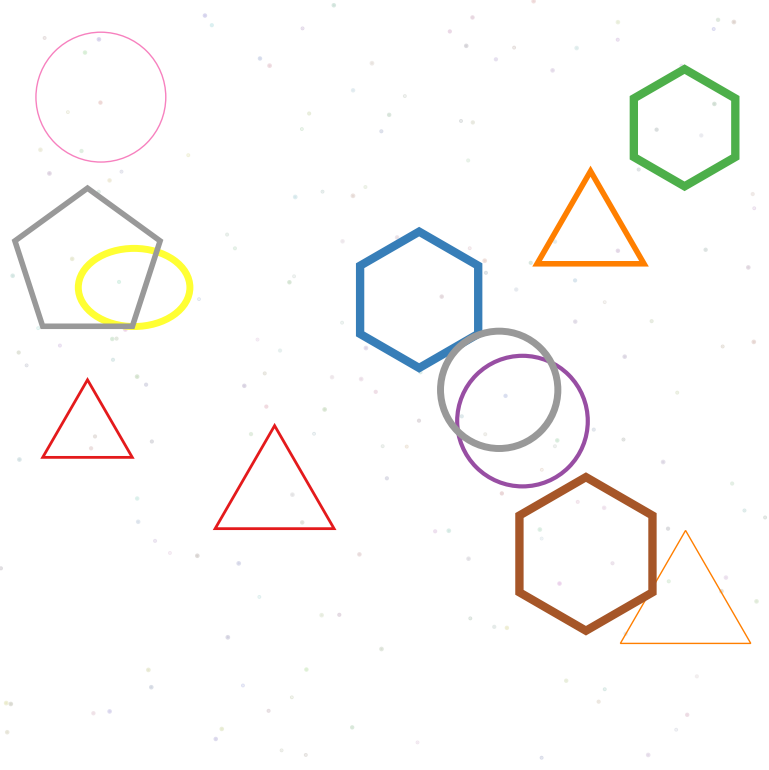[{"shape": "triangle", "thickness": 1, "radius": 0.45, "center": [0.357, 0.358]}, {"shape": "triangle", "thickness": 1, "radius": 0.34, "center": [0.114, 0.44]}, {"shape": "hexagon", "thickness": 3, "radius": 0.44, "center": [0.544, 0.611]}, {"shape": "hexagon", "thickness": 3, "radius": 0.38, "center": [0.889, 0.834]}, {"shape": "circle", "thickness": 1.5, "radius": 0.42, "center": [0.679, 0.453]}, {"shape": "triangle", "thickness": 2, "radius": 0.4, "center": [0.767, 0.698]}, {"shape": "triangle", "thickness": 0.5, "radius": 0.49, "center": [0.89, 0.213]}, {"shape": "oval", "thickness": 2.5, "radius": 0.36, "center": [0.174, 0.627]}, {"shape": "hexagon", "thickness": 3, "radius": 0.5, "center": [0.761, 0.281]}, {"shape": "circle", "thickness": 0.5, "radius": 0.42, "center": [0.131, 0.874]}, {"shape": "circle", "thickness": 2.5, "radius": 0.38, "center": [0.648, 0.494]}, {"shape": "pentagon", "thickness": 2, "radius": 0.5, "center": [0.114, 0.656]}]